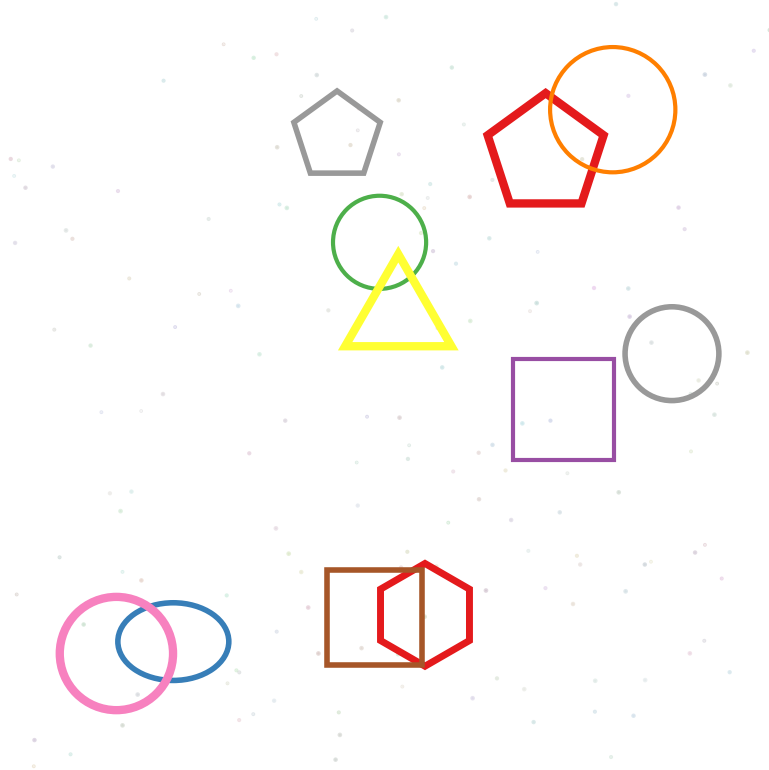[{"shape": "hexagon", "thickness": 2.5, "radius": 0.33, "center": [0.552, 0.202]}, {"shape": "pentagon", "thickness": 3, "radius": 0.4, "center": [0.709, 0.8]}, {"shape": "oval", "thickness": 2, "radius": 0.36, "center": [0.225, 0.167]}, {"shape": "circle", "thickness": 1.5, "radius": 0.3, "center": [0.493, 0.685]}, {"shape": "square", "thickness": 1.5, "radius": 0.33, "center": [0.732, 0.468]}, {"shape": "circle", "thickness": 1.5, "radius": 0.41, "center": [0.796, 0.858]}, {"shape": "triangle", "thickness": 3, "radius": 0.4, "center": [0.517, 0.59]}, {"shape": "square", "thickness": 2, "radius": 0.31, "center": [0.486, 0.198]}, {"shape": "circle", "thickness": 3, "radius": 0.37, "center": [0.151, 0.151]}, {"shape": "pentagon", "thickness": 2, "radius": 0.29, "center": [0.438, 0.823]}, {"shape": "circle", "thickness": 2, "radius": 0.3, "center": [0.873, 0.541]}]